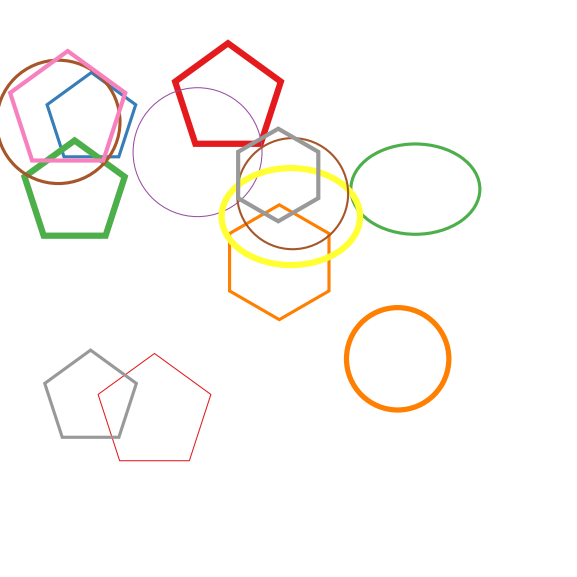[{"shape": "pentagon", "thickness": 0.5, "radius": 0.51, "center": [0.268, 0.284]}, {"shape": "pentagon", "thickness": 3, "radius": 0.48, "center": [0.395, 0.828]}, {"shape": "pentagon", "thickness": 1.5, "radius": 0.4, "center": [0.158, 0.793]}, {"shape": "oval", "thickness": 1.5, "radius": 0.56, "center": [0.719, 0.672]}, {"shape": "pentagon", "thickness": 3, "radius": 0.46, "center": [0.129, 0.665]}, {"shape": "circle", "thickness": 0.5, "radius": 0.56, "center": [0.342, 0.736]}, {"shape": "hexagon", "thickness": 1.5, "radius": 0.5, "center": [0.484, 0.545]}, {"shape": "circle", "thickness": 2.5, "radius": 0.44, "center": [0.689, 0.378]}, {"shape": "oval", "thickness": 3, "radius": 0.6, "center": [0.504, 0.624]}, {"shape": "circle", "thickness": 1, "radius": 0.48, "center": [0.507, 0.664]}, {"shape": "circle", "thickness": 1.5, "radius": 0.53, "center": [0.101, 0.788]}, {"shape": "pentagon", "thickness": 2, "radius": 0.52, "center": [0.117, 0.806]}, {"shape": "pentagon", "thickness": 1.5, "radius": 0.42, "center": [0.157, 0.309]}, {"shape": "hexagon", "thickness": 2, "radius": 0.4, "center": [0.482, 0.696]}]